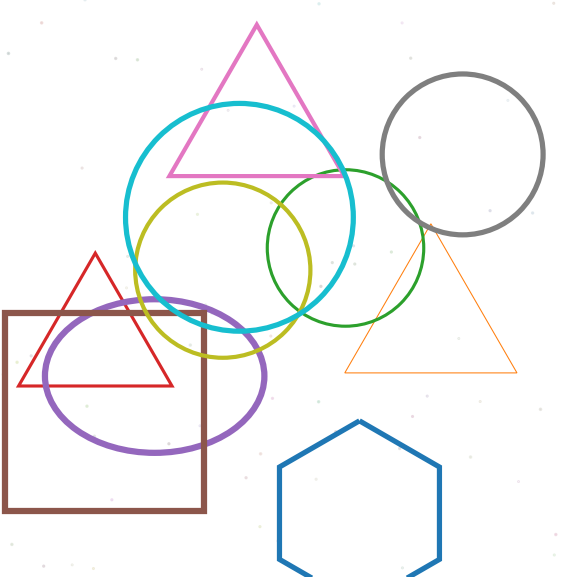[{"shape": "hexagon", "thickness": 2.5, "radius": 0.8, "center": [0.622, 0.11]}, {"shape": "triangle", "thickness": 0.5, "radius": 0.86, "center": [0.746, 0.439]}, {"shape": "circle", "thickness": 1.5, "radius": 0.68, "center": [0.598, 0.57]}, {"shape": "triangle", "thickness": 1.5, "radius": 0.77, "center": [0.165, 0.407]}, {"shape": "oval", "thickness": 3, "radius": 0.95, "center": [0.268, 0.348]}, {"shape": "square", "thickness": 3, "radius": 0.86, "center": [0.181, 0.285]}, {"shape": "triangle", "thickness": 2, "radius": 0.87, "center": [0.445, 0.782]}, {"shape": "circle", "thickness": 2.5, "radius": 0.7, "center": [0.801, 0.732]}, {"shape": "circle", "thickness": 2, "radius": 0.76, "center": [0.386, 0.531]}, {"shape": "circle", "thickness": 2.5, "radius": 0.99, "center": [0.415, 0.623]}]